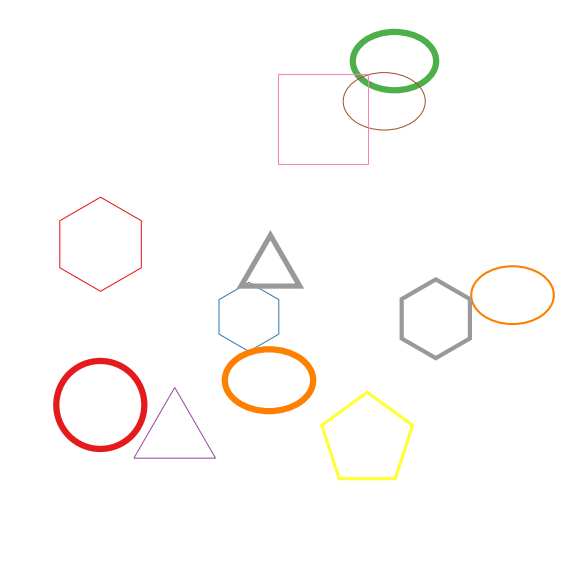[{"shape": "circle", "thickness": 3, "radius": 0.38, "center": [0.174, 0.298]}, {"shape": "hexagon", "thickness": 0.5, "radius": 0.41, "center": [0.174, 0.576]}, {"shape": "hexagon", "thickness": 0.5, "radius": 0.3, "center": [0.431, 0.45]}, {"shape": "oval", "thickness": 3, "radius": 0.36, "center": [0.683, 0.893]}, {"shape": "triangle", "thickness": 0.5, "radius": 0.41, "center": [0.303, 0.247]}, {"shape": "oval", "thickness": 1, "radius": 0.36, "center": [0.887, 0.488]}, {"shape": "oval", "thickness": 3, "radius": 0.38, "center": [0.466, 0.341]}, {"shape": "pentagon", "thickness": 1.5, "radius": 0.41, "center": [0.636, 0.237]}, {"shape": "oval", "thickness": 0.5, "radius": 0.36, "center": [0.665, 0.824]}, {"shape": "square", "thickness": 0.5, "radius": 0.39, "center": [0.56, 0.793]}, {"shape": "hexagon", "thickness": 2, "radius": 0.34, "center": [0.755, 0.447]}, {"shape": "triangle", "thickness": 2.5, "radius": 0.29, "center": [0.468, 0.533]}]